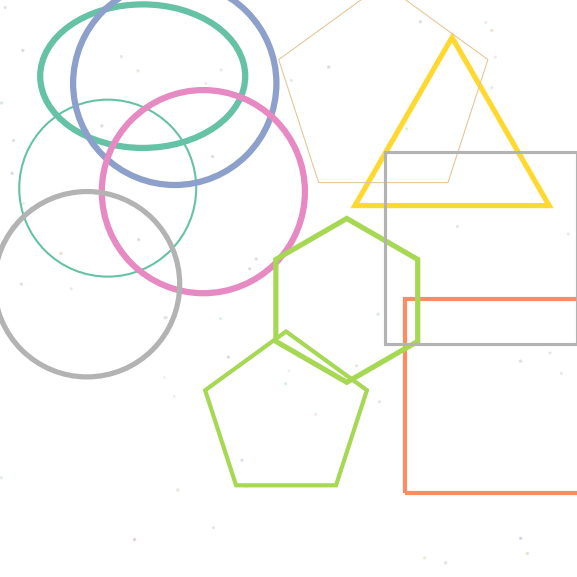[{"shape": "oval", "thickness": 3, "radius": 0.89, "center": [0.247, 0.867]}, {"shape": "circle", "thickness": 1, "radius": 0.77, "center": [0.187, 0.673]}, {"shape": "square", "thickness": 2, "radius": 0.84, "center": [0.868, 0.314]}, {"shape": "circle", "thickness": 3, "radius": 0.88, "center": [0.303, 0.855]}, {"shape": "circle", "thickness": 3, "radius": 0.88, "center": [0.352, 0.667]}, {"shape": "pentagon", "thickness": 2, "radius": 0.74, "center": [0.495, 0.278]}, {"shape": "hexagon", "thickness": 2.5, "radius": 0.71, "center": [0.6, 0.479]}, {"shape": "triangle", "thickness": 2.5, "radius": 0.97, "center": [0.783, 0.74]}, {"shape": "pentagon", "thickness": 0.5, "radius": 0.95, "center": [0.664, 0.837]}, {"shape": "square", "thickness": 1.5, "radius": 0.83, "center": [0.833, 0.57]}, {"shape": "circle", "thickness": 2.5, "radius": 0.8, "center": [0.151, 0.507]}]